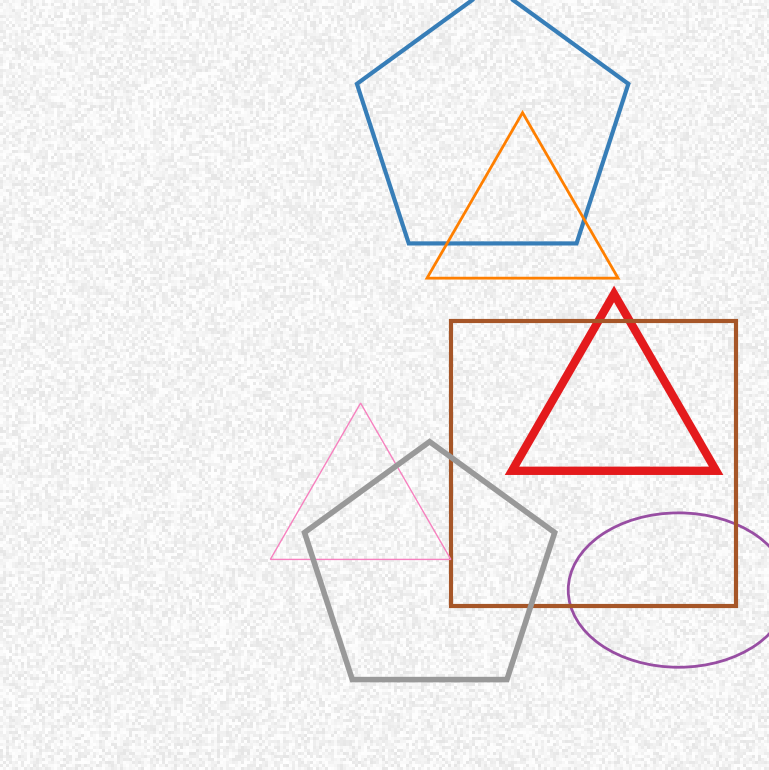[{"shape": "triangle", "thickness": 3, "radius": 0.77, "center": [0.797, 0.465]}, {"shape": "pentagon", "thickness": 1.5, "radius": 0.93, "center": [0.64, 0.834]}, {"shape": "oval", "thickness": 1, "radius": 0.72, "center": [0.881, 0.234]}, {"shape": "triangle", "thickness": 1, "radius": 0.72, "center": [0.679, 0.71]}, {"shape": "square", "thickness": 1.5, "radius": 0.93, "center": [0.771, 0.398]}, {"shape": "triangle", "thickness": 0.5, "radius": 0.68, "center": [0.468, 0.341]}, {"shape": "pentagon", "thickness": 2, "radius": 0.85, "center": [0.558, 0.256]}]